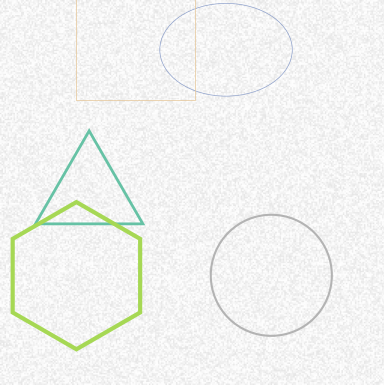[{"shape": "triangle", "thickness": 2, "radius": 0.81, "center": [0.232, 0.499]}, {"shape": "oval", "thickness": 0.5, "radius": 0.86, "center": [0.587, 0.871]}, {"shape": "hexagon", "thickness": 3, "radius": 0.96, "center": [0.198, 0.284]}, {"shape": "square", "thickness": 0.5, "radius": 0.77, "center": [0.353, 0.896]}, {"shape": "circle", "thickness": 1.5, "radius": 0.79, "center": [0.705, 0.285]}]